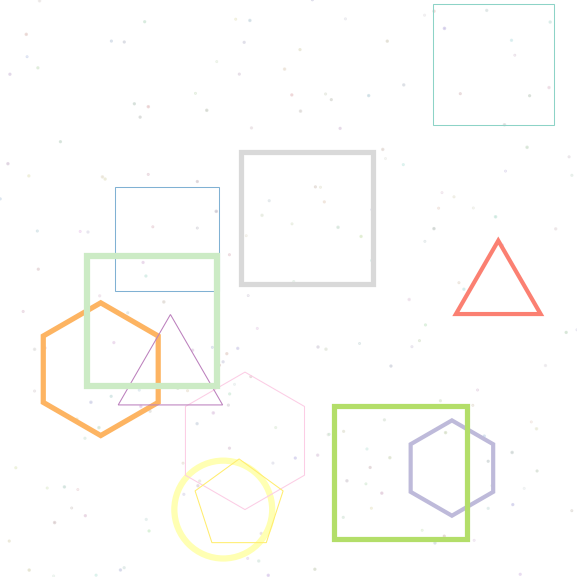[{"shape": "square", "thickness": 0.5, "radius": 0.52, "center": [0.854, 0.887]}, {"shape": "circle", "thickness": 3, "radius": 0.42, "center": [0.387, 0.117]}, {"shape": "hexagon", "thickness": 2, "radius": 0.41, "center": [0.783, 0.189]}, {"shape": "triangle", "thickness": 2, "radius": 0.42, "center": [0.863, 0.498]}, {"shape": "square", "thickness": 0.5, "radius": 0.45, "center": [0.289, 0.585]}, {"shape": "hexagon", "thickness": 2.5, "radius": 0.57, "center": [0.174, 0.36]}, {"shape": "square", "thickness": 2.5, "radius": 0.58, "center": [0.693, 0.182]}, {"shape": "hexagon", "thickness": 0.5, "radius": 0.6, "center": [0.424, 0.236]}, {"shape": "square", "thickness": 2.5, "radius": 0.57, "center": [0.531, 0.621]}, {"shape": "triangle", "thickness": 0.5, "radius": 0.52, "center": [0.295, 0.35]}, {"shape": "square", "thickness": 3, "radius": 0.56, "center": [0.264, 0.444]}, {"shape": "pentagon", "thickness": 0.5, "radius": 0.4, "center": [0.414, 0.124]}]